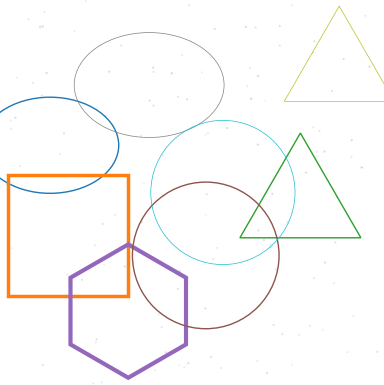[{"shape": "oval", "thickness": 1, "radius": 0.89, "center": [0.13, 0.623]}, {"shape": "square", "thickness": 2.5, "radius": 0.78, "center": [0.177, 0.388]}, {"shape": "triangle", "thickness": 1, "radius": 0.91, "center": [0.78, 0.473]}, {"shape": "hexagon", "thickness": 3, "radius": 0.87, "center": [0.333, 0.192]}, {"shape": "circle", "thickness": 1, "radius": 0.95, "center": [0.534, 0.337]}, {"shape": "oval", "thickness": 0.5, "radius": 0.97, "center": [0.387, 0.779]}, {"shape": "triangle", "thickness": 0.5, "radius": 0.82, "center": [0.881, 0.819]}, {"shape": "circle", "thickness": 0.5, "radius": 0.94, "center": [0.579, 0.5]}]